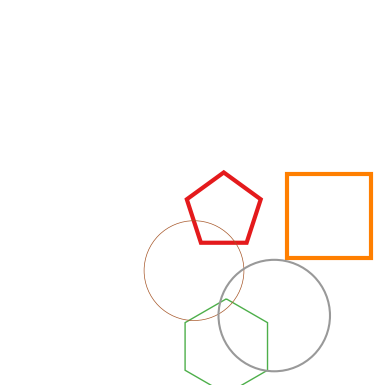[{"shape": "pentagon", "thickness": 3, "radius": 0.5, "center": [0.581, 0.451]}, {"shape": "hexagon", "thickness": 1, "radius": 0.62, "center": [0.588, 0.1]}, {"shape": "square", "thickness": 3, "radius": 0.55, "center": [0.855, 0.44]}, {"shape": "circle", "thickness": 0.5, "radius": 0.65, "center": [0.504, 0.297]}, {"shape": "circle", "thickness": 1.5, "radius": 0.72, "center": [0.712, 0.18]}]